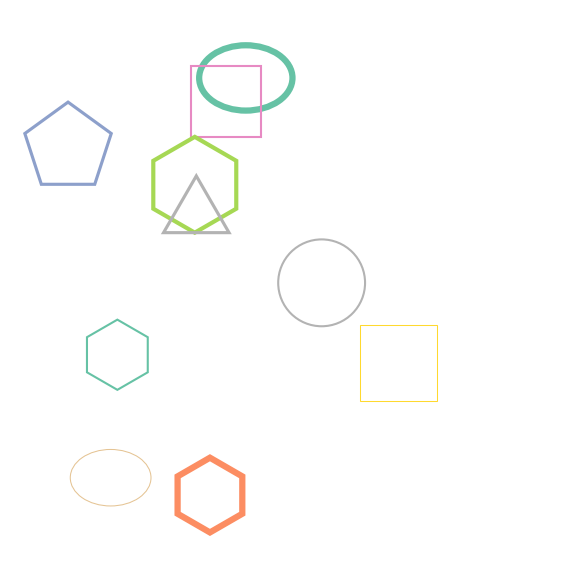[{"shape": "oval", "thickness": 3, "radius": 0.4, "center": [0.426, 0.864]}, {"shape": "hexagon", "thickness": 1, "radius": 0.3, "center": [0.203, 0.385]}, {"shape": "hexagon", "thickness": 3, "radius": 0.32, "center": [0.364, 0.142]}, {"shape": "pentagon", "thickness": 1.5, "radius": 0.39, "center": [0.118, 0.744]}, {"shape": "square", "thickness": 1, "radius": 0.31, "center": [0.391, 0.824]}, {"shape": "hexagon", "thickness": 2, "radius": 0.41, "center": [0.337, 0.679]}, {"shape": "square", "thickness": 0.5, "radius": 0.33, "center": [0.69, 0.37]}, {"shape": "oval", "thickness": 0.5, "radius": 0.35, "center": [0.192, 0.172]}, {"shape": "circle", "thickness": 1, "radius": 0.38, "center": [0.557, 0.509]}, {"shape": "triangle", "thickness": 1.5, "radius": 0.33, "center": [0.34, 0.629]}]